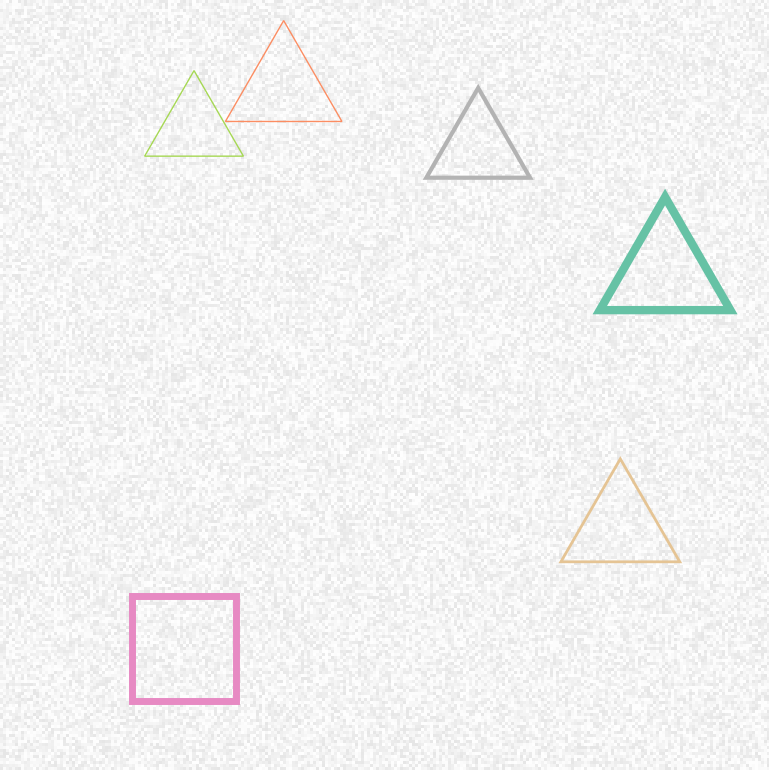[{"shape": "triangle", "thickness": 3, "radius": 0.49, "center": [0.864, 0.646]}, {"shape": "triangle", "thickness": 0.5, "radius": 0.44, "center": [0.368, 0.886]}, {"shape": "square", "thickness": 2.5, "radius": 0.34, "center": [0.239, 0.158]}, {"shape": "triangle", "thickness": 0.5, "radius": 0.37, "center": [0.252, 0.834]}, {"shape": "triangle", "thickness": 1, "radius": 0.45, "center": [0.806, 0.315]}, {"shape": "triangle", "thickness": 1.5, "radius": 0.39, "center": [0.621, 0.808]}]